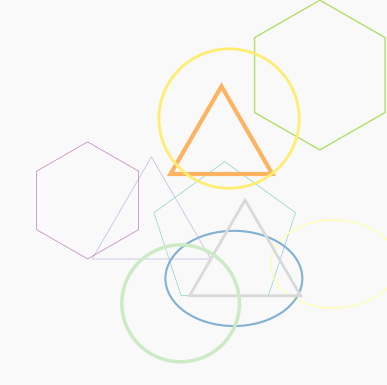[{"shape": "pentagon", "thickness": 0.5, "radius": 0.96, "center": [0.58, 0.388]}, {"shape": "oval", "thickness": 1, "radius": 0.82, "center": [0.861, 0.314]}, {"shape": "triangle", "thickness": 0.5, "radius": 0.88, "center": [0.391, 0.416]}, {"shape": "oval", "thickness": 1.5, "radius": 0.88, "center": [0.604, 0.277]}, {"shape": "triangle", "thickness": 3, "radius": 0.76, "center": [0.571, 0.624]}, {"shape": "hexagon", "thickness": 1, "radius": 0.97, "center": [0.825, 0.805]}, {"shape": "triangle", "thickness": 2, "radius": 0.83, "center": [0.632, 0.315]}, {"shape": "hexagon", "thickness": 0.5, "radius": 0.76, "center": [0.226, 0.479]}, {"shape": "circle", "thickness": 2.5, "radius": 0.76, "center": [0.466, 0.212]}, {"shape": "circle", "thickness": 2, "radius": 0.91, "center": [0.591, 0.692]}]